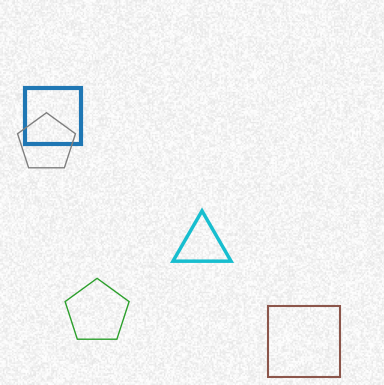[{"shape": "square", "thickness": 3, "radius": 0.37, "center": [0.137, 0.699]}, {"shape": "pentagon", "thickness": 1, "radius": 0.44, "center": [0.252, 0.19]}, {"shape": "square", "thickness": 1.5, "radius": 0.46, "center": [0.789, 0.112]}, {"shape": "pentagon", "thickness": 1, "radius": 0.4, "center": [0.121, 0.628]}, {"shape": "triangle", "thickness": 2.5, "radius": 0.44, "center": [0.525, 0.365]}]